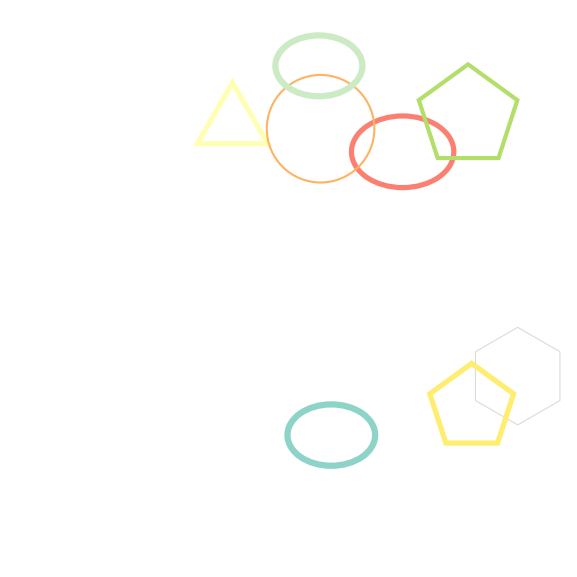[{"shape": "oval", "thickness": 3, "radius": 0.38, "center": [0.574, 0.246]}, {"shape": "triangle", "thickness": 2.5, "radius": 0.35, "center": [0.403, 0.786]}, {"shape": "oval", "thickness": 2.5, "radius": 0.44, "center": [0.697, 0.736]}, {"shape": "circle", "thickness": 1, "radius": 0.47, "center": [0.555, 0.776]}, {"shape": "pentagon", "thickness": 2, "radius": 0.45, "center": [0.811, 0.798]}, {"shape": "hexagon", "thickness": 0.5, "radius": 0.42, "center": [0.896, 0.348]}, {"shape": "oval", "thickness": 3, "radius": 0.38, "center": [0.552, 0.885]}, {"shape": "pentagon", "thickness": 2.5, "radius": 0.38, "center": [0.817, 0.294]}]